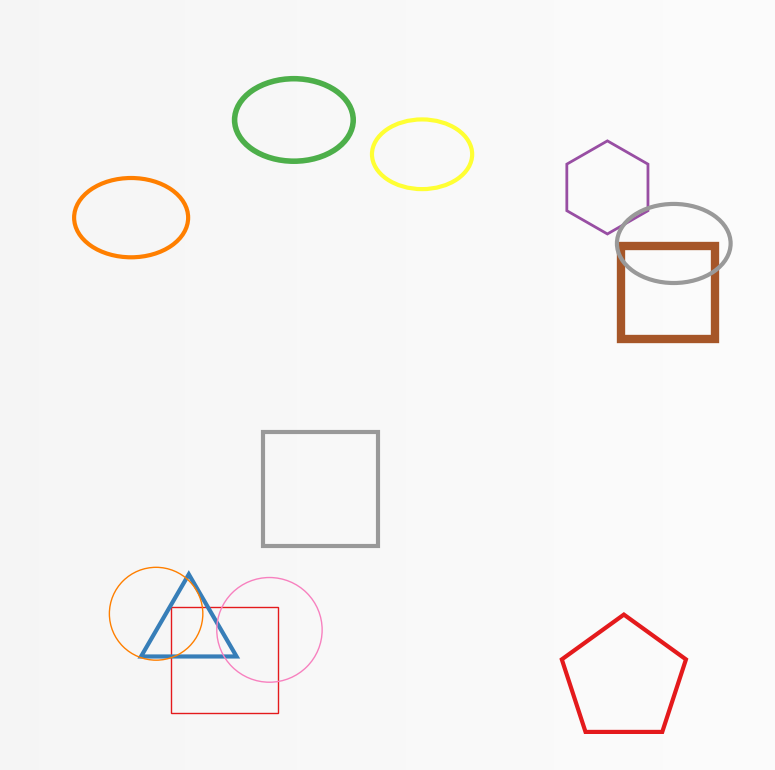[{"shape": "square", "thickness": 0.5, "radius": 0.34, "center": [0.29, 0.143]}, {"shape": "pentagon", "thickness": 1.5, "radius": 0.42, "center": [0.805, 0.118]}, {"shape": "triangle", "thickness": 1.5, "radius": 0.36, "center": [0.244, 0.183]}, {"shape": "oval", "thickness": 2, "radius": 0.38, "center": [0.379, 0.844]}, {"shape": "hexagon", "thickness": 1, "radius": 0.3, "center": [0.784, 0.757]}, {"shape": "oval", "thickness": 1.5, "radius": 0.37, "center": [0.169, 0.717]}, {"shape": "circle", "thickness": 0.5, "radius": 0.3, "center": [0.201, 0.203]}, {"shape": "oval", "thickness": 1.5, "radius": 0.32, "center": [0.545, 0.8]}, {"shape": "square", "thickness": 3, "radius": 0.3, "center": [0.862, 0.621]}, {"shape": "circle", "thickness": 0.5, "radius": 0.34, "center": [0.348, 0.182]}, {"shape": "oval", "thickness": 1.5, "radius": 0.37, "center": [0.869, 0.684]}, {"shape": "square", "thickness": 1.5, "radius": 0.37, "center": [0.414, 0.365]}]